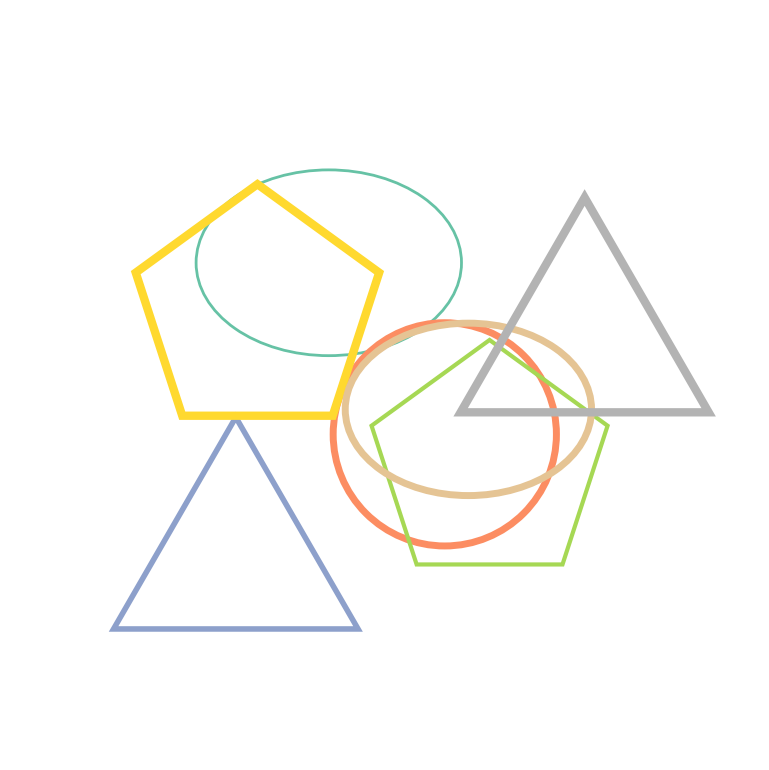[{"shape": "oval", "thickness": 1, "radius": 0.86, "center": [0.427, 0.659]}, {"shape": "circle", "thickness": 2.5, "radius": 0.72, "center": [0.578, 0.436]}, {"shape": "triangle", "thickness": 2, "radius": 0.92, "center": [0.306, 0.275]}, {"shape": "pentagon", "thickness": 1.5, "radius": 0.81, "center": [0.636, 0.397]}, {"shape": "pentagon", "thickness": 3, "radius": 0.83, "center": [0.334, 0.595]}, {"shape": "oval", "thickness": 2.5, "radius": 0.8, "center": [0.608, 0.468]}, {"shape": "triangle", "thickness": 3, "radius": 0.93, "center": [0.759, 0.558]}]